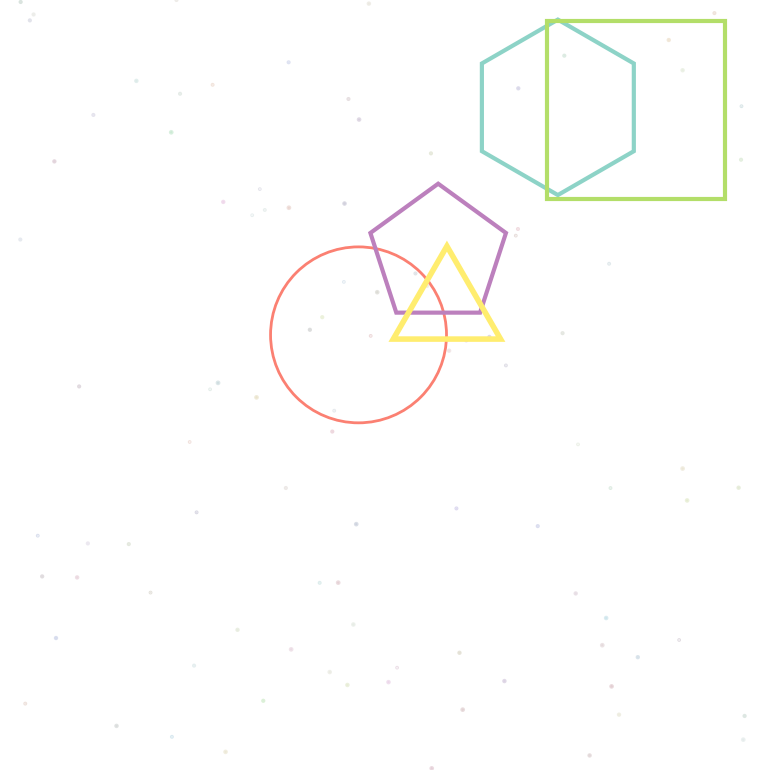[{"shape": "hexagon", "thickness": 1.5, "radius": 0.57, "center": [0.724, 0.861]}, {"shape": "circle", "thickness": 1, "radius": 0.57, "center": [0.466, 0.565]}, {"shape": "square", "thickness": 1.5, "radius": 0.58, "center": [0.826, 0.857]}, {"shape": "pentagon", "thickness": 1.5, "radius": 0.46, "center": [0.569, 0.669]}, {"shape": "triangle", "thickness": 2, "radius": 0.4, "center": [0.58, 0.6]}]